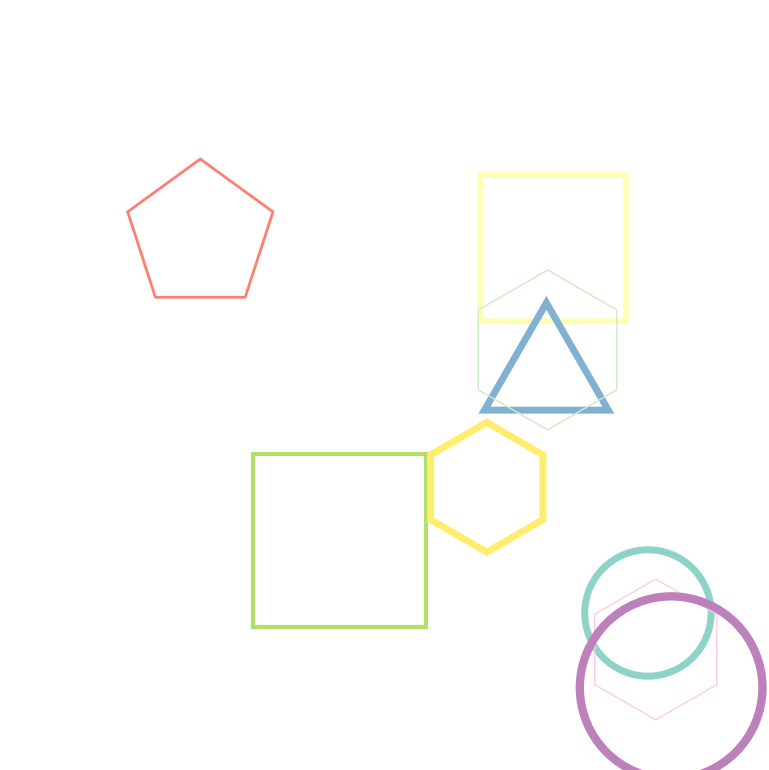[{"shape": "circle", "thickness": 2.5, "radius": 0.41, "center": [0.841, 0.204]}, {"shape": "square", "thickness": 2, "radius": 0.47, "center": [0.718, 0.678]}, {"shape": "pentagon", "thickness": 1, "radius": 0.5, "center": [0.26, 0.694]}, {"shape": "triangle", "thickness": 2.5, "radius": 0.46, "center": [0.71, 0.514]}, {"shape": "square", "thickness": 1.5, "radius": 0.56, "center": [0.44, 0.298]}, {"shape": "hexagon", "thickness": 0.5, "radius": 0.46, "center": [0.852, 0.157]}, {"shape": "circle", "thickness": 3, "radius": 0.59, "center": [0.872, 0.107]}, {"shape": "hexagon", "thickness": 0.5, "radius": 0.52, "center": [0.711, 0.546]}, {"shape": "hexagon", "thickness": 2.5, "radius": 0.42, "center": [0.632, 0.367]}]